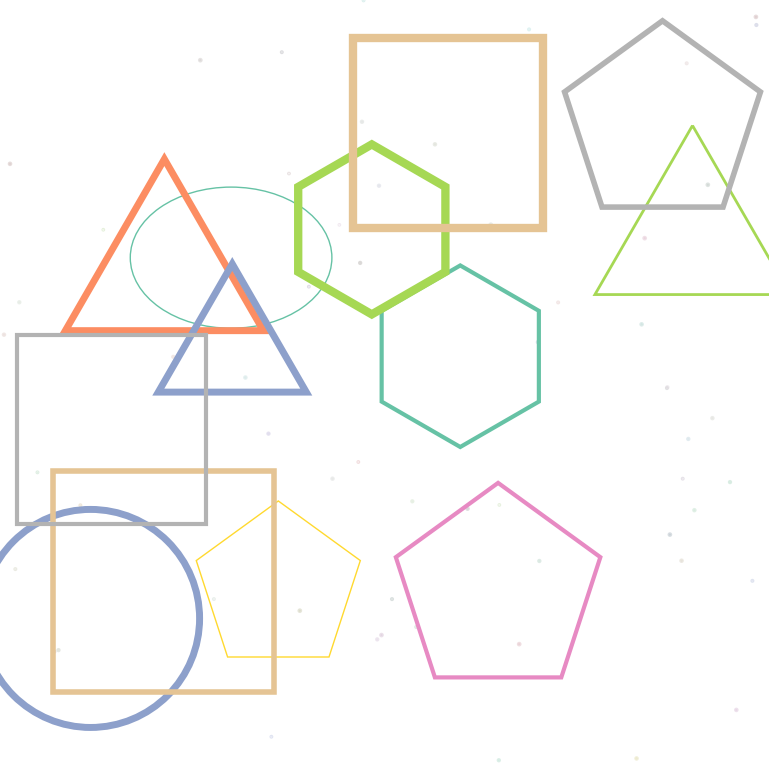[{"shape": "hexagon", "thickness": 1.5, "radius": 0.59, "center": [0.598, 0.537]}, {"shape": "oval", "thickness": 0.5, "radius": 0.65, "center": [0.3, 0.665]}, {"shape": "triangle", "thickness": 2.5, "radius": 0.74, "center": [0.213, 0.645]}, {"shape": "triangle", "thickness": 2.5, "radius": 0.55, "center": [0.302, 0.546]}, {"shape": "circle", "thickness": 2.5, "radius": 0.71, "center": [0.118, 0.197]}, {"shape": "pentagon", "thickness": 1.5, "radius": 0.7, "center": [0.647, 0.233]}, {"shape": "triangle", "thickness": 1, "radius": 0.73, "center": [0.899, 0.691]}, {"shape": "hexagon", "thickness": 3, "radius": 0.55, "center": [0.483, 0.702]}, {"shape": "pentagon", "thickness": 0.5, "radius": 0.56, "center": [0.361, 0.237]}, {"shape": "square", "thickness": 3, "radius": 0.62, "center": [0.582, 0.827]}, {"shape": "square", "thickness": 2, "radius": 0.72, "center": [0.212, 0.245]}, {"shape": "pentagon", "thickness": 2, "radius": 0.67, "center": [0.86, 0.839]}, {"shape": "square", "thickness": 1.5, "radius": 0.61, "center": [0.145, 0.442]}]